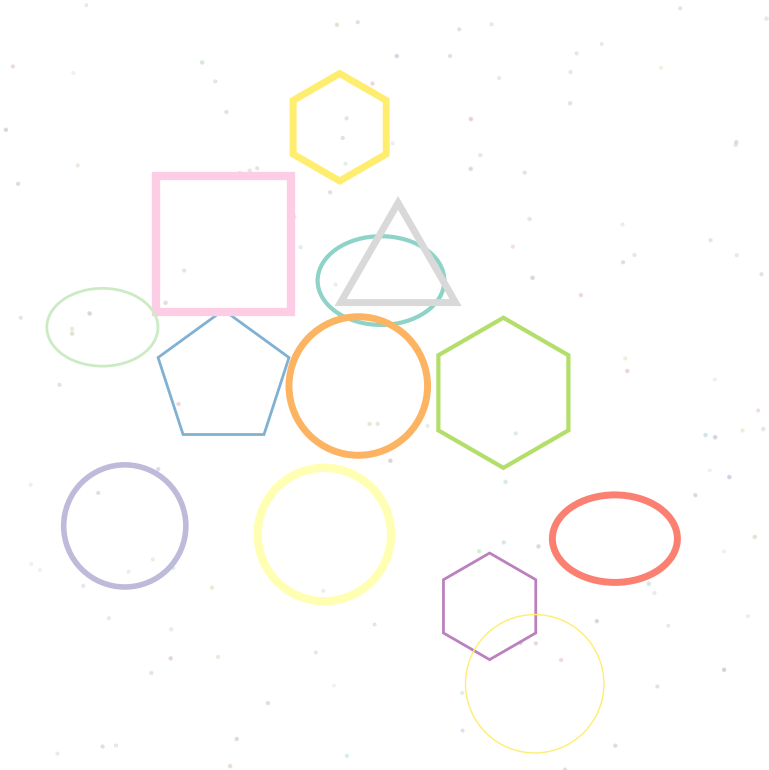[{"shape": "oval", "thickness": 1.5, "radius": 0.41, "center": [0.495, 0.636]}, {"shape": "circle", "thickness": 3, "radius": 0.43, "center": [0.421, 0.306]}, {"shape": "circle", "thickness": 2, "radius": 0.4, "center": [0.162, 0.317]}, {"shape": "oval", "thickness": 2.5, "radius": 0.41, "center": [0.799, 0.3]}, {"shape": "pentagon", "thickness": 1, "radius": 0.45, "center": [0.29, 0.508]}, {"shape": "circle", "thickness": 2.5, "radius": 0.45, "center": [0.465, 0.499]}, {"shape": "hexagon", "thickness": 1.5, "radius": 0.49, "center": [0.654, 0.49]}, {"shape": "square", "thickness": 3, "radius": 0.44, "center": [0.29, 0.683]}, {"shape": "triangle", "thickness": 2.5, "radius": 0.43, "center": [0.517, 0.65]}, {"shape": "hexagon", "thickness": 1, "radius": 0.35, "center": [0.636, 0.213]}, {"shape": "oval", "thickness": 1, "radius": 0.36, "center": [0.133, 0.575]}, {"shape": "hexagon", "thickness": 2.5, "radius": 0.35, "center": [0.441, 0.835]}, {"shape": "circle", "thickness": 0.5, "radius": 0.45, "center": [0.694, 0.112]}]